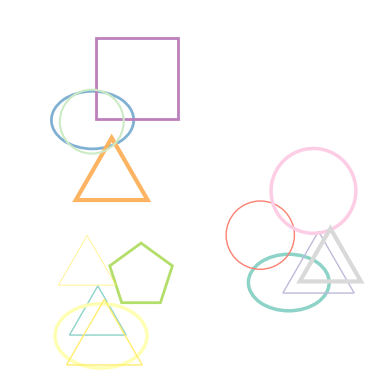[{"shape": "oval", "thickness": 2.5, "radius": 0.52, "center": [0.75, 0.266]}, {"shape": "triangle", "thickness": 1, "radius": 0.43, "center": [0.254, 0.172]}, {"shape": "oval", "thickness": 2.5, "radius": 0.6, "center": [0.262, 0.128]}, {"shape": "triangle", "thickness": 1, "radius": 0.53, "center": [0.827, 0.292]}, {"shape": "circle", "thickness": 1, "radius": 0.44, "center": [0.676, 0.389]}, {"shape": "oval", "thickness": 2, "radius": 0.53, "center": [0.24, 0.688]}, {"shape": "triangle", "thickness": 3, "radius": 0.54, "center": [0.29, 0.534]}, {"shape": "pentagon", "thickness": 2, "radius": 0.43, "center": [0.366, 0.283]}, {"shape": "circle", "thickness": 2.5, "radius": 0.55, "center": [0.814, 0.504]}, {"shape": "triangle", "thickness": 3, "radius": 0.46, "center": [0.858, 0.315]}, {"shape": "square", "thickness": 2, "radius": 0.53, "center": [0.356, 0.795]}, {"shape": "circle", "thickness": 1.5, "radius": 0.41, "center": [0.238, 0.684]}, {"shape": "triangle", "thickness": 0.5, "radius": 0.43, "center": [0.226, 0.302]}, {"shape": "triangle", "thickness": 1, "radius": 0.57, "center": [0.271, 0.109]}]